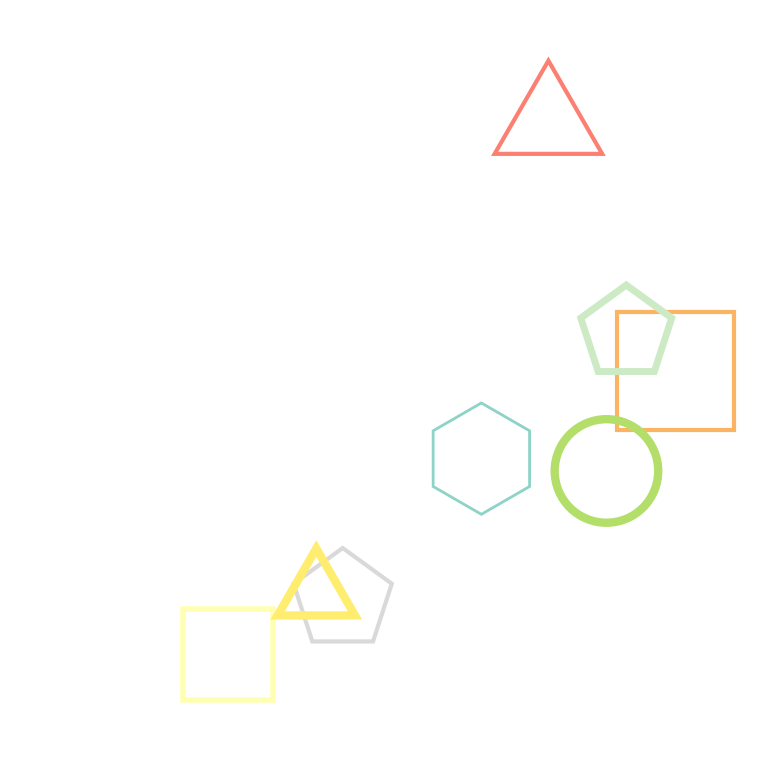[{"shape": "hexagon", "thickness": 1, "radius": 0.36, "center": [0.625, 0.404]}, {"shape": "square", "thickness": 2, "radius": 0.29, "center": [0.296, 0.15]}, {"shape": "triangle", "thickness": 1.5, "radius": 0.4, "center": [0.712, 0.841]}, {"shape": "square", "thickness": 1.5, "radius": 0.38, "center": [0.877, 0.518]}, {"shape": "circle", "thickness": 3, "radius": 0.34, "center": [0.788, 0.388]}, {"shape": "pentagon", "thickness": 1.5, "radius": 0.34, "center": [0.445, 0.221]}, {"shape": "pentagon", "thickness": 2.5, "radius": 0.31, "center": [0.813, 0.568]}, {"shape": "triangle", "thickness": 3, "radius": 0.29, "center": [0.411, 0.23]}]